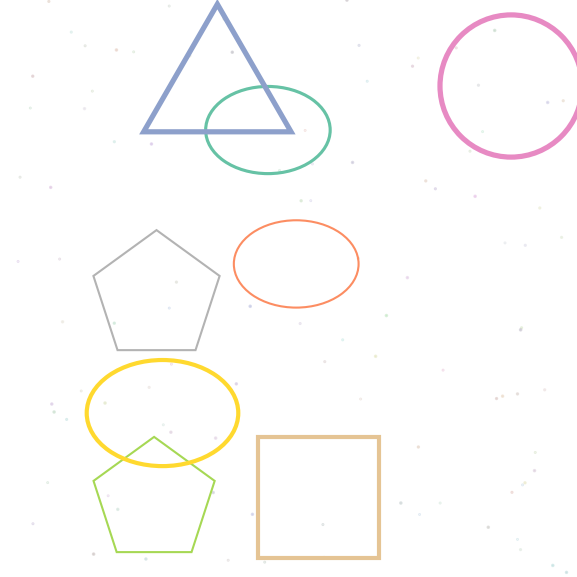[{"shape": "oval", "thickness": 1.5, "radius": 0.54, "center": [0.464, 0.774]}, {"shape": "oval", "thickness": 1, "radius": 0.54, "center": [0.513, 0.542]}, {"shape": "triangle", "thickness": 2.5, "radius": 0.74, "center": [0.376, 0.845]}, {"shape": "circle", "thickness": 2.5, "radius": 0.62, "center": [0.885, 0.85]}, {"shape": "pentagon", "thickness": 1, "radius": 0.55, "center": [0.267, 0.132]}, {"shape": "oval", "thickness": 2, "radius": 0.66, "center": [0.281, 0.284]}, {"shape": "square", "thickness": 2, "radius": 0.52, "center": [0.552, 0.138]}, {"shape": "pentagon", "thickness": 1, "radius": 0.57, "center": [0.271, 0.486]}]